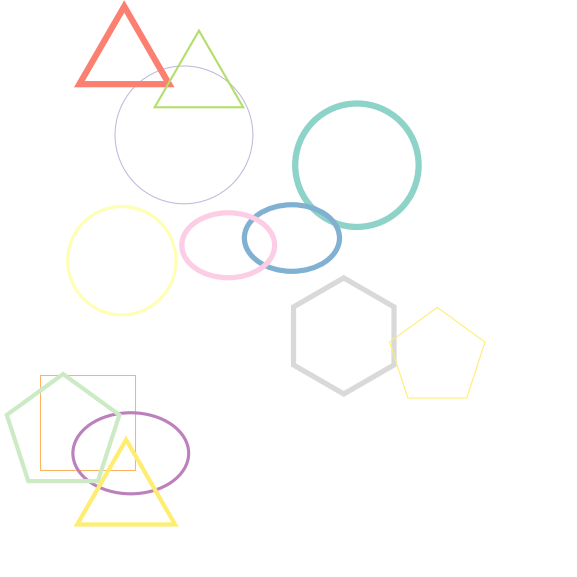[{"shape": "circle", "thickness": 3, "radius": 0.53, "center": [0.618, 0.713]}, {"shape": "circle", "thickness": 1.5, "radius": 0.47, "center": [0.211, 0.548]}, {"shape": "circle", "thickness": 0.5, "radius": 0.6, "center": [0.319, 0.766]}, {"shape": "triangle", "thickness": 3, "radius": 0.45, "center": [0.215, 0.898]}, {"shape": "oval", "thickness": 2.5, "radius": 0.41, "center": [0.506, 0.587]}, {"shape": "square", "thickness": 0.5, "radius": 0.41, "center": [0.151, 0.268]}, {"shape": "triangle", "thickness": 1, "radius": 0.44, "center": [0.344, 0.858]}, {"shape": "oval", "thickness": 2.5, "radius": 0.4, "center": [0.395, 0.574]}, {"shape": "hexagon", "thickness": 2.5, "radius": 0.5, "center": [0.595, 0.417]}, {"shape": "oval", "thickness": 1.5, "radius": 0.5, "center": [0.226, 0.214]}, {"shape": "pentagon", "thickness": 2, "radius": 0.51, "center": [0.109, 0.249]}, {"shape": "triangle", "thickness": 2, "radius": 0.49, "center": [0.218, 0.14]}, {"shape": "pentagon", "thickness": 0.5, "radius": 0.43, "center": [0.757, 0.38]}]